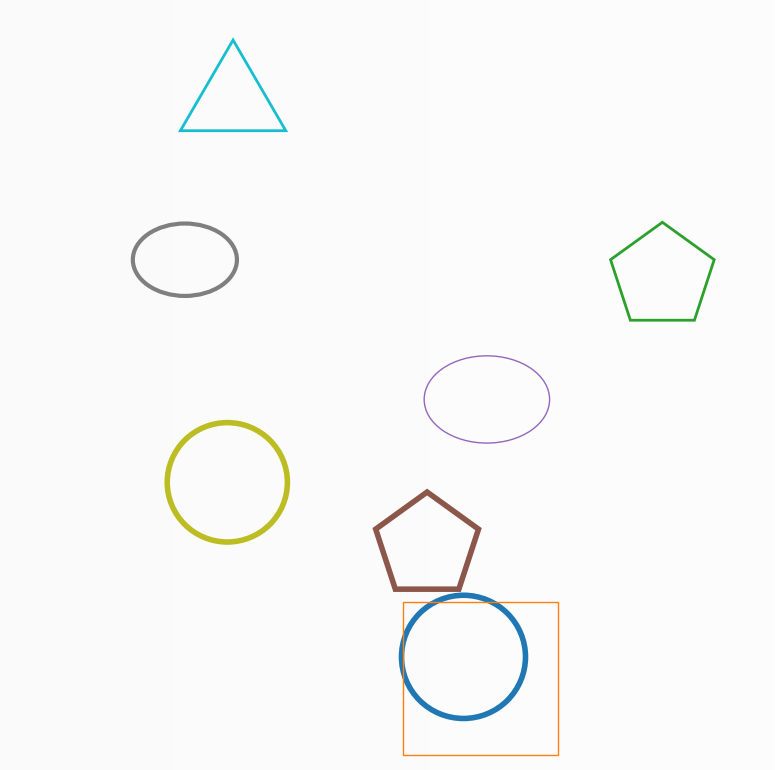[{"shape": "circle", "thickness": 2, "radius": 0.4, "center": [0.598, 0.147]}, {"shape": "square", "thickness": 0.5, "radius": 0.5, "center": [0.62, 0.119]}, {"shape": "pentagon", "thickness": 1, "radius": 0.35, "center": [0.855, 0.641]}, {"shape": "oval", "thickness": 0.5, "radius": 0.4, "center": [0.628, 0.481]}, {"shape": "pentagon", "thickness": 2, "radius": 0.35, "center": [0.551, 0.291]}, {"shape": "oval", "thickness": 1.5, "radius": 0.34, "center": [0.239, 0.663]}, {"shape": "circle", "thickness": 2, "radius": 0.39, "center": [0.293, 0.374]}, {"shape": "triangle", "thickness": 1, "radius": 0.39, "center": [0.301, 0.87]}]